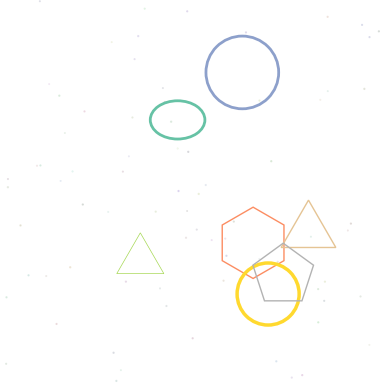[{"shape": "oval", "thickness": 2, "radius": 0.35, "center": [0.461, 0.689]}, {"shape": "hexagon", "thickness": 1, "radius": 0.46, "center": [0.657, 0.369]}, {"shape": "circle", "thickness": 2, "radius": 0.47, "center": [0.629, 0.812]}, {"shape": "triangle", "thickness": 0.5, "radius": 0.35, "center": [0.364, 0.325]}, {"shape": "circle", "thickness": 2.5, "radius": 0.4, "center": [0.696, 0.236]}, {"shape": "triangle", "thickness": 1, "radius": 0.41, "center": [0.801, 0.398]}, {"shape": "pentagon", "thickness": 1, "radius": 0.41, "center": [0.736, 0.286]}]